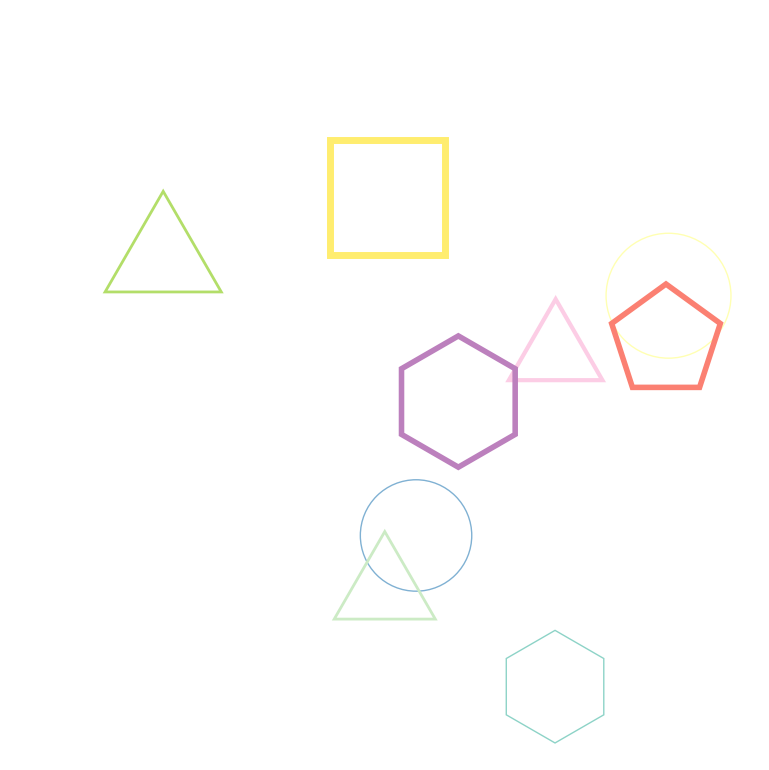[{"shape": "hexagon", "thickness": 0.5, "radius": 0.37, "center": [0.721, 0.108]}, {"shape": "circle", "thickness": 0.5, "radius": 0.41, "center": [0.868, 0.616]}, {"shape": "pentagon", "thickness": 2, "radius": 0.37, "center": [0.865, 0.557]}, {"shape": "circle", "thickness": 0.5, "radius": 0.36, "center": [0.54, 0.305]}, {"shape": "triangle", "thickness": 1, "radius": 0.44, "center": [0.212, 0.664]}, {"shape": "triangle", "thickness": 1.5, "radius": 0.35, "center": [0.722, 0.541]}, {"shape": "hexagon", "thickness": 2, "radius": 0.43, "center": [0.595, 0.478]}, {"shape": "triangle", "thickness": 1, "radius": 0.38, "center": [0.5, 0.234]}, {"shape": "square", "thickness": 2.5, "radius": 0.37, "center": [0.504, 0.744]}]